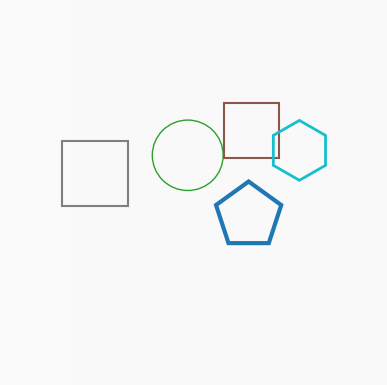[{"shape": "pentagon", "thickness": 3, "radius": 0.44, "center": [0.642, 0.44]}, {"shape": "circle", "thickness": 1, "radius": 0.46, "center": [0.484, 0.597]}, {"shape": "square", "thickness": 1.5, "radius": 0.35, "center": [0.65, 0.661]}, {"shape": "square", "thickness": 1.5, "radius": 0.42, "center": [0.245, 0.55]}, {"shape": "hexagon", "thickness": 2, "radius": 0.39, "center": [0.773, 0.609]}]